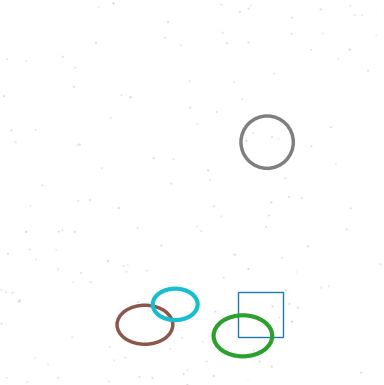[{"shape": "square", "thickness": 1, "radius": 0.29, "center": [0.677, 0.184]}, {"shape": "oval", "thickness": 3, "radius": 0.38, "center": [0.631, 0.128]}, {"shape": "oval", "thickness": 2.5, "radius": 0.36, "center": [0.376, 0.157]}, {"shape": "circle", "thickness": 2.5, "radius": 0.34, "center": [0.694, 0.631]}, {"shape": "oval", "thickness": 3, "radius": 0.29, "center": [0.455, 0.209]}]